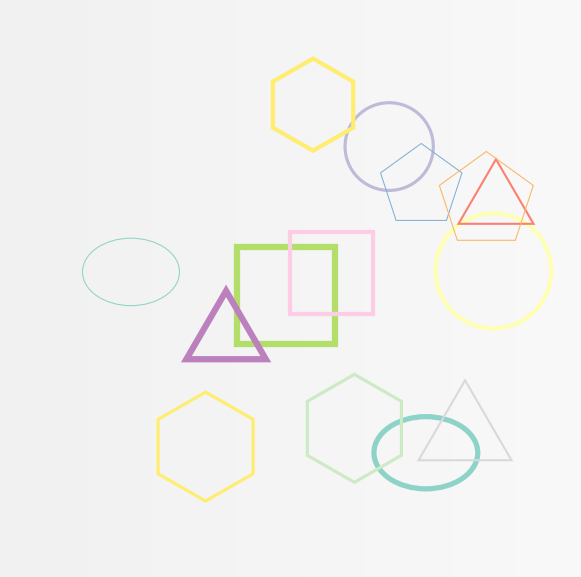[{"shape": "oval", "thickness": 0.5, "radius": 0.42, "center": [0.225, 0.528]}, {"shape": "oval", "thickness": 2.5, "radius": 0.45, "center": [0.733, 0.215]}, {"shape": "circle", "thickness": 2, "radius": 0.5, "center": [0.849, 0.53]}, {"shape": "circle", "thickness": 1.5, "radius": 0.38, "center": [0.67, 0.745]}, {"shape": "triangle", "thickness": 1, "radius": 0.37, "center": [0.853, 0.649]}, {"shape": "pentagon", "thickness": 0.5, "radius": 0.37, "center": [0.725, 0.677]}, {"shape": "pentagon", "thickness": 0.5, "radius": 0.42, "center": [0.837, 0.652]}, {"shape": "square", "thickness": 3, "radius": 0.42, "center": [0.492, 0.487]}, {"shape": "square", "thickness": 2, "radius": 0.36, "center": [0.571, 0.527]}, {"shape": "triangle", "thickness": 1, "radius": 0.46, "center": [0.8, 0.248]}, {"shape": "triangle", "thickness": 3, "radius": 0.39, "center": [0.389, 0.417]}, {"shape": "hexagon", "thickness": 1.5, "radius": 0.47, "center": [0.61, 0.257]}, {"shape": "hexagon", "thickness": 2, "radius": 0.4, "center": [0.539, 0.818]}, {"shape": "hexagon", "thickness": 1.5, "radius": 0.47, "center": [0.354, 0.226]}]